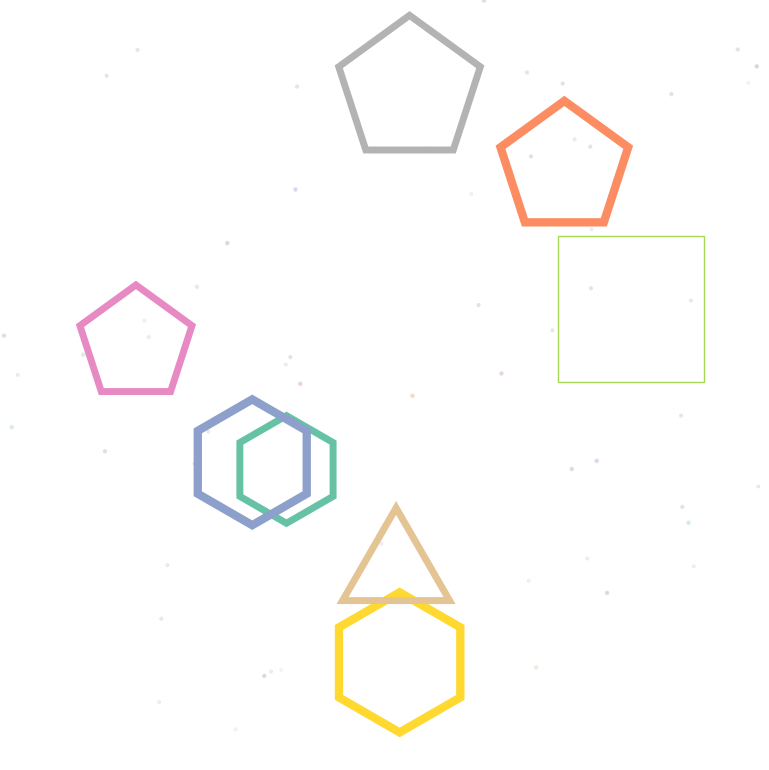[{"shape": "hexagon", "thickness": 2.5, "radius": 0.35, "center": [0.372, 0.39]}, {"shape": "pentagon", "thickness": 3, "radius": 0.44, "center": [0.733, 0.782]}, {"shape": "hexagon", "thickness": 3, "radius": 0.41, "center": [0.328, 0.4]}, {"shape": "pentagon", "thickness": 2.5, "radius": 0.38, "center": [0.177, 0.553]}, {"shape": "square", "thickness": 0.5, "radius": 0.48, "center": [0.82, 0.599]}, {"shape": "hexagon", "thickness": 3, "radius": 0.45, "center": [0.519, 0.14]}, {"shape": "triangle", "thickness": 2.5, "radius": 0.4, "center": [0.514, 0.26]}, {"shape": "pentagon", "thickness": 2.5, "radius": 0.48, "center": [0.532, 0.883]}]